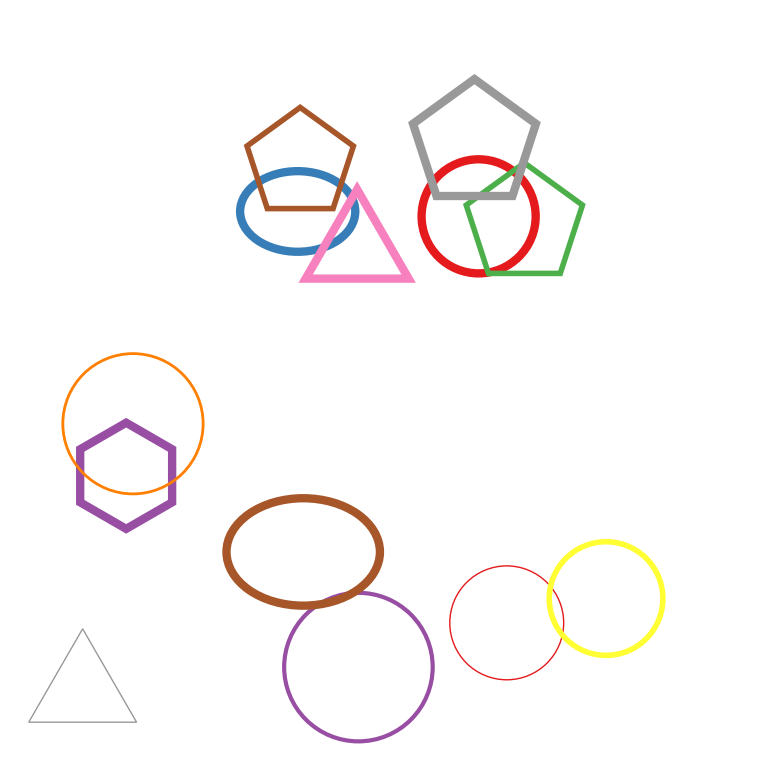[{"shape": "circle", "thickness": 3, "radius": 0.37, "center": [0.622, 0.719]}, {"shape": "circle", "thickness": 0.5, "radius": 0.37, "center": [0.658, 0.191]}, {"shape": "oval", "thickness": 3, "radius": 0.37, "center": [0.387, 0.725]}, {"shape": "pentagon", "thickness": 2, "radius": 0.4, "center": [0.681, 0.709]}, {"shape": "hexagon", "thickness": 3, "radius": 0.34, "center": [0.164, 0.382]}, {"shape": "circle", "thickness": 1.5, "radius": 0.48, "center": [0.465, 0.134]}, {"shape": "circle", "thickness": 1, "radius": 0.46, "center": [0.173, 0.45]}, {"shape": "circle", "thickness": 2, "radius": 0.37, "center": [0.787, 0.223]}, {"shape": "oval", "thickness": 3, "radius": 0.5, "center": [0.394, 0.283]}, {"shape": "pentagon", "thickness": 2, "radius": 0.36, "center": [0.39, 0.788]}, {"shape": "triangle", "thickness": 3, "radius": 0.39, "center": [0.464, 0.677]}, {"shape": "triangle", "thickness": 0.5, "radius": 0.4, "center": [0.107, 0.103]}, {"shape": "pentagon", "thickness": 3, "radius": 0.42, "center": [0.616, 0.813]}]